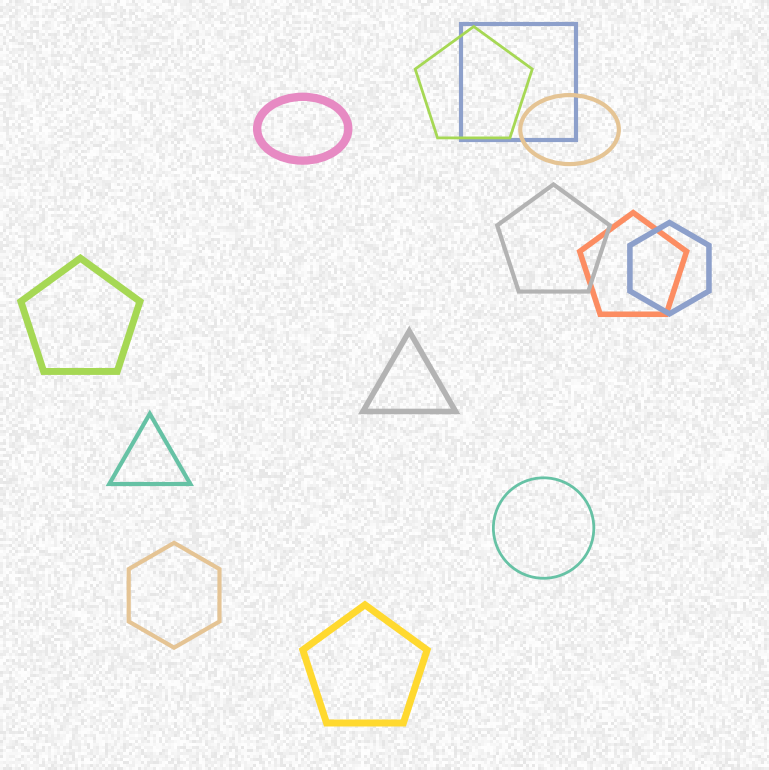[{"shape": "circle", "thickness": 1, "radius": 0.33, "center": [0.706, 0.314]}, {"shape": "triangle", "thickness": 1.5, "radius": 0.3, "center": [0.195, 0.402]}, {"shape": "pentagon", "thickness": 2, "radius": 0.36, "center": [0.822, 0.651]}, {"shape": "square", "thickness": 1.5, "radius": 0.37, "center": [0.673, 0.894]}, {"shape": "hexagon", "thickness": 2, "radius": 0.3, "center": [0.869, 0.652]}, {"shape": "oval", "thickness": 3, "radius": 0.3, "center": [0.393, 0.833]}, {"shape": "pentagon", "thickness": 1, "radius": 0.4, "center": [0.615, 0.886]}, {"shape": "pentagon", "thickness": 2.5, "radius": 0.41, "center": [0.104, 0.583]}, {"shape": "pentagon", "thickness": 2.5, "radius": 0.42, "center": [0.474, 0.13]}, {"shape": "oval", "thickness": 1.5, "radius": 0.32, "center": [0.74, 0.832]}, {"shape": "hexagon", "thickness": 1.5, "radius": 0.34, "center": [0.226, 0.227]}, {"shape": "pentagon", "thickness": 1.5, "radius": 0.38, "center": [0.719, 0.684]}, {"shape": "triangle", "thickness": 2, "radius": 0.35, "center": [0.532, 0.5]}]